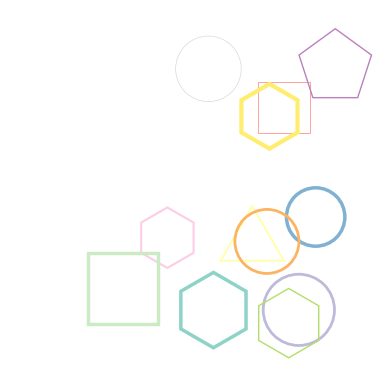[{"shape": "hexagon", "thickness": 2.5, "radius": 0.49, "center": [0.554, 0.195]}, {"shape": "triangle", "thickness": 1.5, "radius": 0.48, "center": [0.655, 0.37]}, {"shape": "circle", "thickness": 2, "radius": 0.46, "center": [0.776, 0.195]}, {"shape": "square", "thickness": 0.5, "radius": 0.34, "center": [0.738, 0.721]}, {"shape": "circle", "thickness": 2.5, "radius": 0.38, "center": [0.82, 0.436]}, {"shape": "circle", "thickness": 2, "radius": 0.42, "center": [0.693, 0.373]}, {"shape": "hexagon", "thickness": 1, "radius": 0.45, "center": [0.75, 0.161]}, {"shape": "hexagon", "thickness": 1.5, "radius": 0.39, "center": [0.435, 0.383]}, {"shape": "circle", "thickness": 0.5, "radius": 0.43, "center": [0.541, 0.821]}, {"shape": "pentagon", "thickness": 1, "radius": 0.49, "center": [0.871, 0.826]}, {"shape": "square", "thickness": 2.5, "radius": 0.46, "center": [0.319, 0.251]}, {"shape": "hexagon", "thickness": 3, "radius": 0.42, "center": [0.7, 0.698]}]